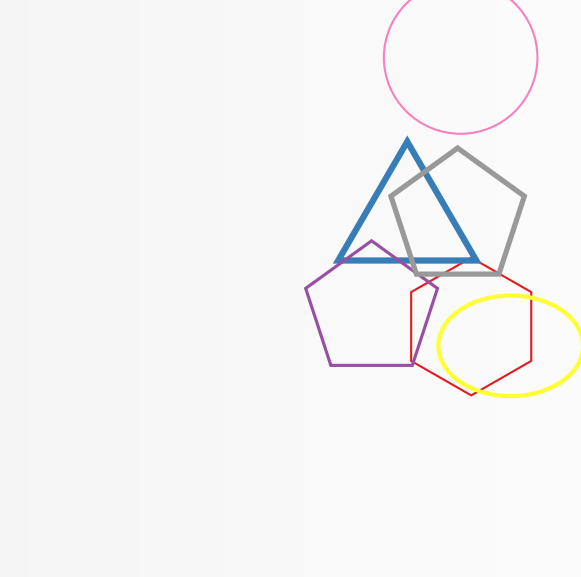[{"shape": "hexagon", "thickness": 1, "radius": 0.6, "center": [0.811, 0.434]}, {"shape": "triangle", "thickness": 3, "radius": 0.69, "center": [0.701, 0.617]}, {"shape": "pentagon", "thickness": 1.5, "radius": 0.6, "center": [0.639, 0.463]}, {"shape": "oval", "thickness": 2, "radius": 0.62, "center": [0.879, 0.4]}, {"shape": "circle", "thickness": 1, "radius": 0.66, "center": [0.792, 0.9]}, {"shape": "pentagon", "thickness": 2.5, "radius": 0.6, "center": [0.787, 0.622]}]